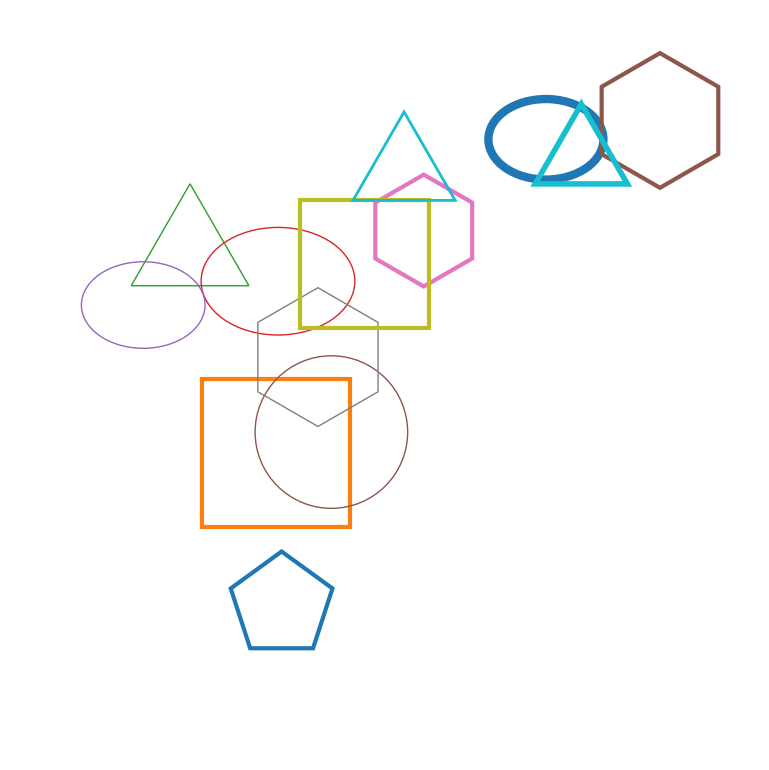[{"shape": "pentagon", "thickness": 1.5, "radius": 0.35, "center": [0.366, 0.214]}, {"shape": "oval", "thickness": 3, "radius": 0.37, "center": [0.709, 0.819]}, {"shape": "square", "thickness": 1.5, "radius": 0.48, "center": [0.358, 0.412]}, {"shape": "triangle", "thickness": 0.5, "radius": 0.44, "center": [0.247, 0.673]}, {"shape": "oval", "thickness": 0.5, "radius": 0.5, "center": [0.361, 0.635]}, {"shape": "oval", "thickness": 0.5, "radius": 0.4, "center": [0.186, 0.604]}, {"shape": "circle", "thickness": 0.5, "radius": 0.5, "center": [0.43, 0.439]}, {"shape": "hexagon", "thickness": 1.5, "radius": 0.44, "center": [0.857, 0.844]}, {"shape": "hexagon", "thickness": 1.5, "radius": 0.36, "center": [0.55, 0.701]}, {"shape": "hexagon", "thickness": 0.5, "radius": 0.45, "center": [0.413, 0.536]}, {"shape": "square", "thickness": 1.5, "radius": 0.42, "center": [0.473, 0.657]}, {"shape": "triangle", "thickness": 1, "radius": 0.38, "center": [0.525, 0.778]}, {"shape": "triangle", "thickness": 2, "radius": 0.35, "center": [0.755, 0.796]}]